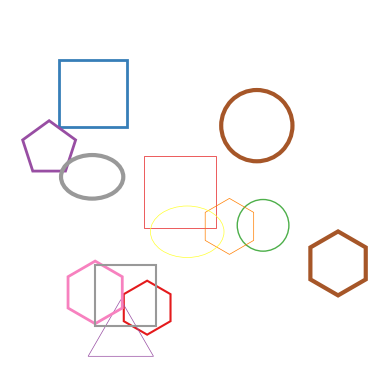[{"shape": "square", "thickness": 0.5, "radius": 0.47, "center": [0.468, 0.502]}, {"shape": "hexagon", "thickness": 1.5, "radius": 0.35, "center": [0.382, 0.201]}, {"shape": "square", "thickness": 2, "radius": 0.44, "center": [0.241, 0.757]}, {"shape": "circle", "thickness": 1, "radius": 0.34, "center": [0.683, 0.415]}, {"shape": "pentagon", "thickness": 2, "radius": 0.36, "center": [0.128, 0.614]}, {"shape": "triangle", "thickness": 0.5, "radius": 0.49, "center": [0.314, 0.124]}, {"shape": "hexagon", "thickness": 0.5, "radius": 0.36, "center": [0.596, 0.412]}, {"shape": "oval", "thickness": 0.5, "radius": 0.48, "center": [0.486, 0.398]}, {"shape": "circle", "thickness": 3, "radius": 0.46, "center": [0.667, 0.674]}, {"shape": "hexagon", "thickness": 3, "radius": 0.42, "center": [0.878, 0.316]}, {"shape": "hexagon", "thickness": 2, "radius": 0.41, "center": [0.247, 0.241]}, {"shape": "square", "thickness": 1.5, "radius": 0.4, "center": [0.326, 0.233]}, {"shape": "oval", "thickness": 3, "radius": 0.4, "center": [0.239, 0.541]}]